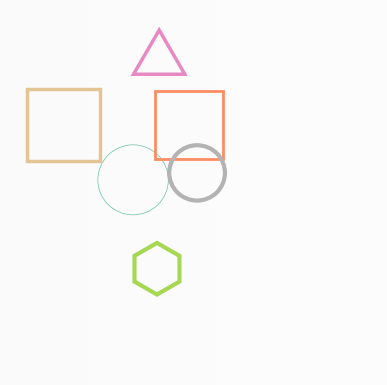[{"shape": "circle", "thickness": 0.5, "radius": 0.45, "center": [0.343, 0.533]}, {"shape": "square", "thickness": 2, "radius": 0.44, "center": [0.488, 0.675]}, {"shape": "triangle", "thickness": 2.5, "radius": 0.38, "center": [0.411, 0.845]}, {"shape": "hexagon", "thickness": 3, "radius": 0.33, "center": [0.405, 0.302]}, {"shape": "square", "thickness": 2.5, "radius": 0.47, "center": [0.165, 0.676]}, {"shape": "circle", "thickness": 3, "radius": 0.36, "center": [0.509, 0.551]}]